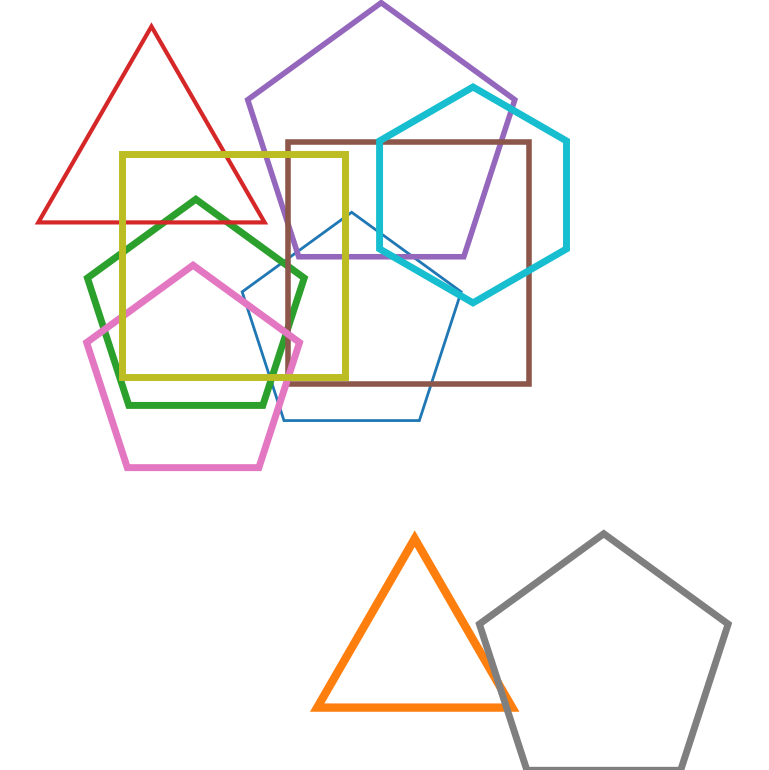[{"shape": "pentagon", "thickness": 1, "radius": 0.75, "center": [0.457, 0.575]}, {"shape": "triangle", "thickness": 3, "radius": 0.73, "center": [0.539, 0.154]}, {"shape": "pentagon", "thickness": 2.5, "radius": 0.74, "center": [0.254, 0.593]}, {"shape": "triangle", "thickness": 1.5, "radius": 0.85, "center": [0.197, 0.796]}, {"shape": "pentagon", "thickness": 2, "radius": 0.91, "center": [0.495, 0.814]}, {"shape": "square", "thickness": 2, "radius": 0.78, "center": [0.53, 0.659]}, {"shape": "pentagon", "thickness": 2.5, "radius": 0.73, "center": [0.251, 0.51]}, {"shape": "pentagon", "thickness": 2.5, "radius": 0.85, "center": [0.784, 0.137]}, {"shape": "square", "thickness": 2.5, "radius": 0.72, "center": [0.303, 0.655]}, {"shape": "hexagon", "thickness": 2.5, "radius": 0.7, "center": [0.614, 0.747]}]